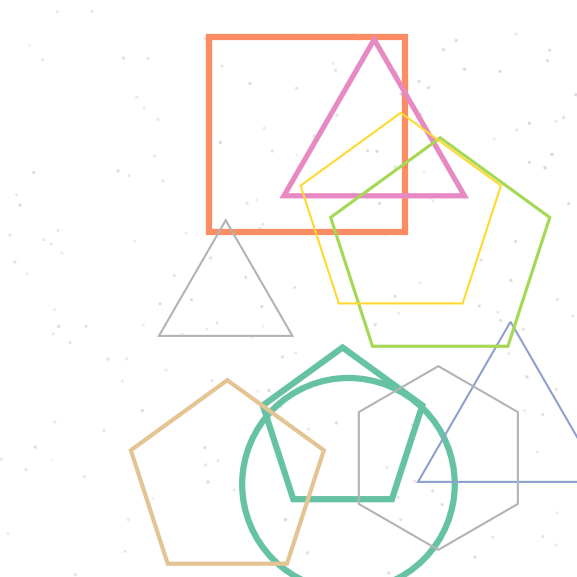[{"shape": "pentagon", "thickness": 3, "radius": 0.73, "center": [0.593, 0.252]}, {"shape": "circle", "thickness": 3, "radius": 0.92, "center": [0.603, 0.161]}, {"shape": "square", "thickness": 3, "radius": 0.85, "center": [0.531, 0.766]}, {"shape": "triangle", "thickness": 1, "radius": 0.92, "center": [0.884, 0.257]}, {"shape": "triangle", "thickness": 2.5, "radius": 0.9, "center": [0.648, 0.75]}, {"shape": "pentagon", "thickness": 1.5, "radius": 1.0, "center": [0.762, 0.561]}, {"shape": "pentagon", "thickness": 1, "radius": 0.91, "center": [0.694, 0.621]}, {"shape": "pentagon", "thickness": 2, "radius": 0.88, "center": [0.394, 0.165]}, {"shape": "triangle", "thickness": 1, "radius": 0.67, "center": [0.391, 0.484]}, {"shape": "hexagon", "thickness": 1, "radius": 0.8, "center": [0.759, 0.206]}]